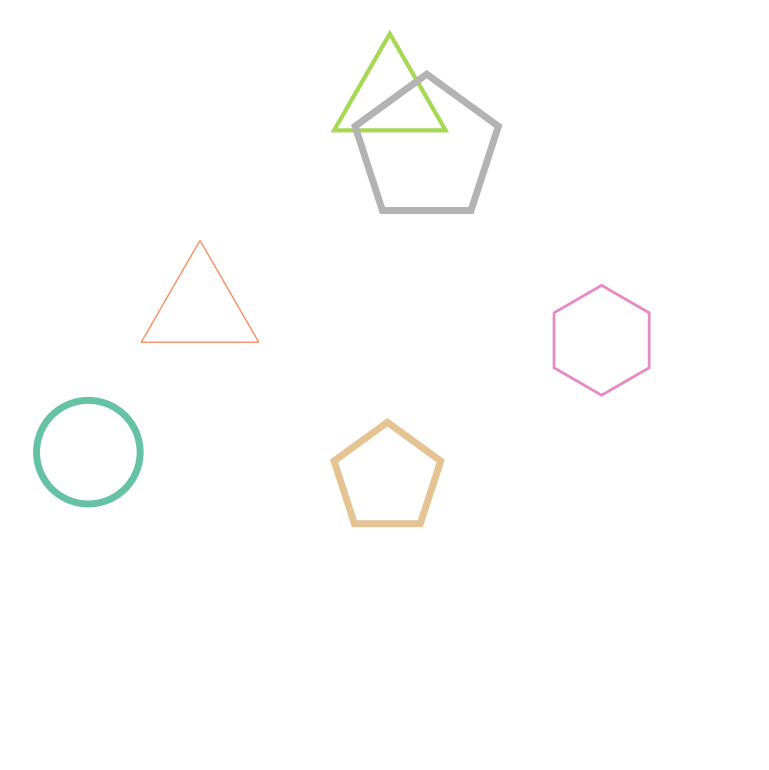[{"shape": "circle", "thickness": 2.5, "radius": 0.34, "center": [0.115, 0.413]}, {"shape": "triangle", "thickness": 0.5, "radius": 0.44, "center": [0.26, 0.6]}, {"shape": "hexagon", "thickness": 1, "radius": 0.36, "center": [0.781, 0.558]}, {"shape": "triangle", "thickness": 1.5, "radius": 0.42, "center": [0.506, 0.873]}, {"shape": "pentagon", "thickness": 2.5, "radius": 0.36, "center": [0.503, 0.379]}, {"shape": "pentagon", "thickness": 2.5, "radius": 0.49, "center": [0.554, 0.806]}]